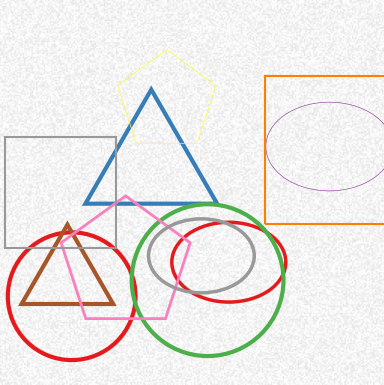[{"shape": "circle", "thickness": 3, "radius": 0.83, "center": [0.186, 0.231]}, {"shape": "oval", "thickness": 2.5, "radius": 0.74, "center": [0.594, 0.319]}, {"shape": "triangle", "thickness": 3, "radius": 0.99, "center": [0.393, 0.57]}, {"shape": "circle", "thickness": 3, "radius": 0.99, "center": [0.539, 0.272]}, {"shape": "oval", "thickness": 0.5, "radius": 0.82, "center": [0.855, 0.619]}, {"shape": "square", "thickness": 1.5, "radius": 0.96, "center": [0.88, 0.61]}, {"shape": "pentagon", "thickness": 0.5, "radius": 0.67, "center": [0.433, 0.736]}, {"shape": "triangle", "thickness": 3, "radius": 0.69, "center": [0.175, 0.279]}, {"shape": "pentagon", "thickness": 2, "radius": 0.88, "center": [0.326, 0.315]}, {"shape": "square", "thickness": 1.5, "radius": 0.72, "center": [0.157, 0.5]}, {"shape": "oval", "thickness": 2.5, "radius": 0.69, "center": [0.523, 0.335]}]